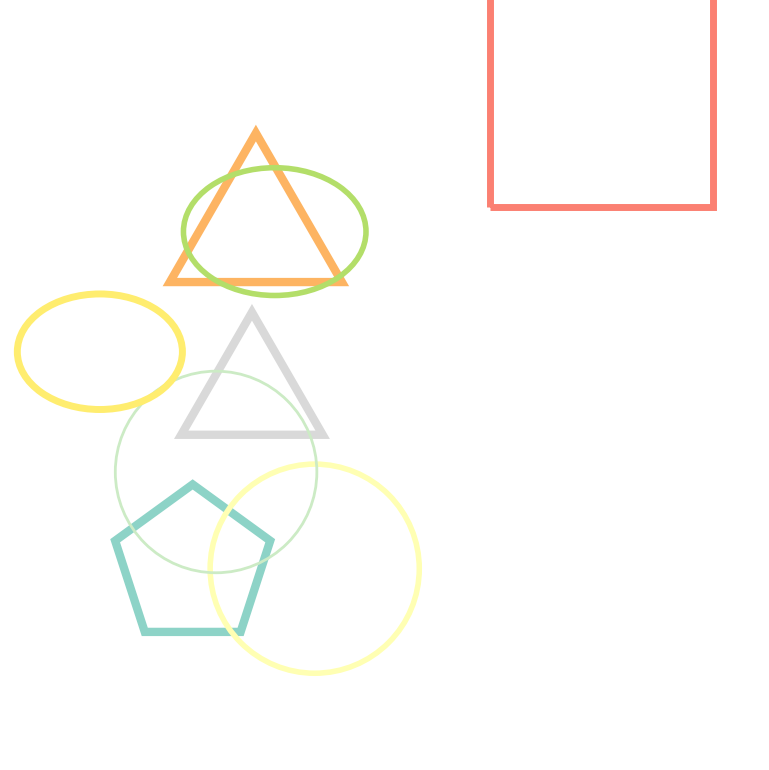[{"shape": "pentagon", "thickness": 3, "radius": 0.53, "center": [0.25, 0.265]}, {"shape": "circle", "thickness": 2, "radius": 0.68, "center": [0.409, 0.261]}, {"shape": "square", "thickness": 2.5, "radius": 0.72, "center": [0.781, 0.876]}, {"shape": "triangle", "thickness": 3, "radius": 0.64, "center": [0.332, 0.698]}, {"shape": "oval", "thickness": 2, "radius": 0.59, "center": [0.357, 0.699]}, {"shape": "triangle", "thickness": 3, "radius": 0.53, "center": [0.327, 0.488]}, {"shape": "circle", "thickness": 1, "radius": 0.65, "center": [0.281, 0.387]}, {"shape": "oval", "thickness": 2.5, "radius": 0.54, "center": [0.13, 0.543]}]